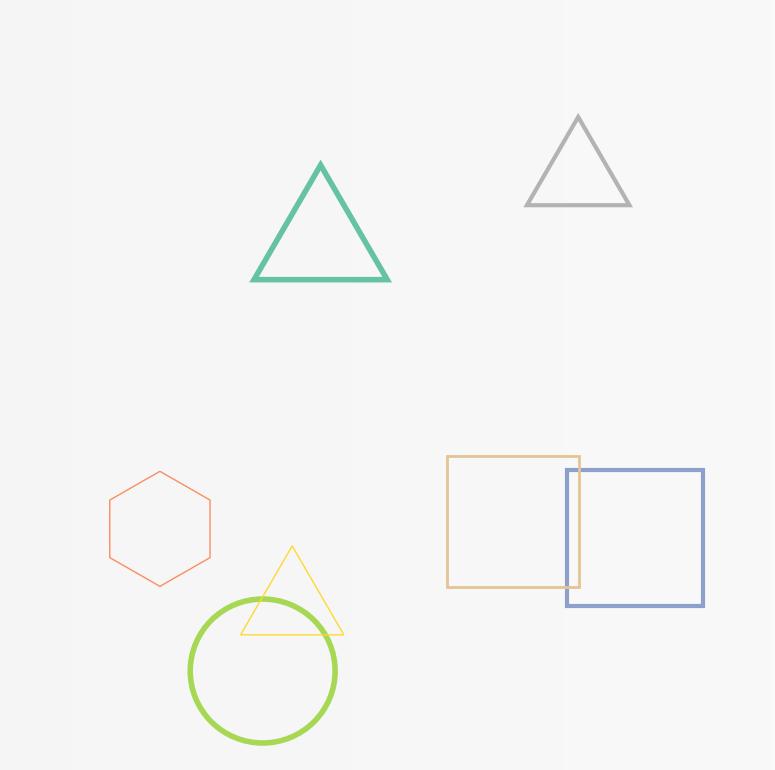[{"shape": "triangle", "thickness": 2, "radius": 0.5, "center": [0.414, 0.686]}, {"shape": "hexagon", "thickness": 0.5, "radius": 0.37, "center": [0.206, 0.313]}, {"shape": "square", "thickness": 1.5, "radius": 0.44, "center": [0.819, 0.302]}, {"shape": "circle", "thickness": 2, "radius": 0.47, "center": [0.339, 0.129]}, {"shape": "triangle", "thickness": 0.5, "radius": 0.38, "center": [0.377, 0.214]}, {"shape": "square", "thickness": 1, "radius": 0.42, "center": [0.662, 0.323]}, {"shape": "triangle", "thickness": 1.5, "radius": 0.38, "center": [0.746, 0.772]}]